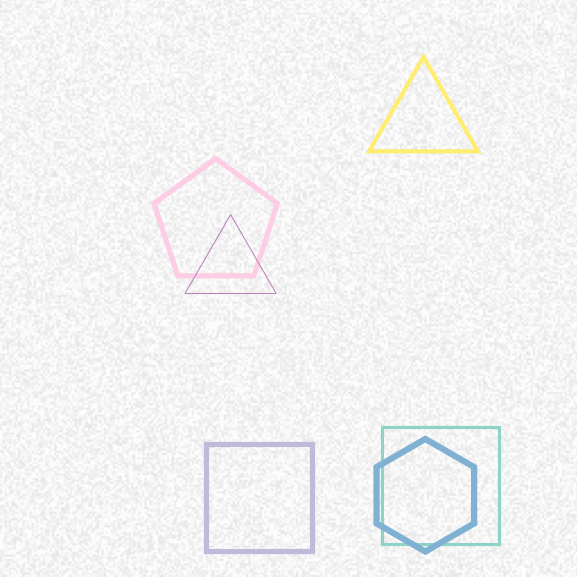[{"shape": "square", "thickness": 1.5, "radius": 0.51, "center": [0.762, 0.159]}, {"shape": "square", "thickness": 2.5, "radius": 0.46, "center": [0.448, 0.138]}, {"shape": "hexagon", "thickness": 3, "radius": 0.49, "center": [0.737, 0.142]}, {"shape": "pentagon", "thickness": 2.5, "radius": 0.56, "center": [0.374, 0.612]}, {"shape": "triangle", "thickness": 0.5, "radius": 0.46, "center": [0.399, 0.536]}, {"shape": "triangle", "thickness": 2, "radius": 0.54, "center": [0.733, 0.792]}]